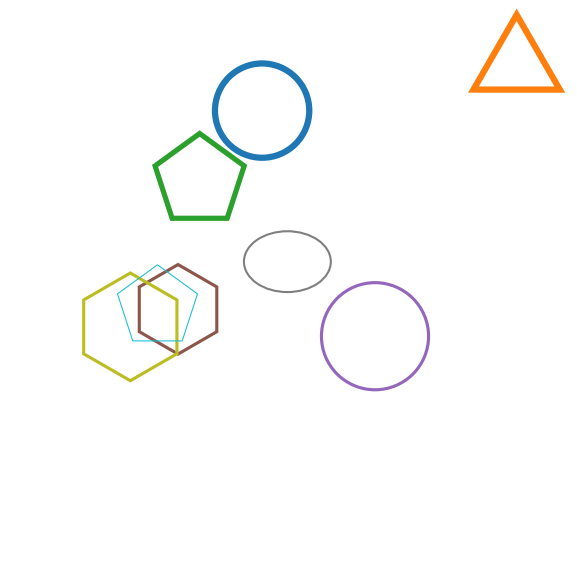[{"shape": "circle", "thickness": 3, "radius": 0.41, "center": [0.454, 0.808]}, {"shape": "triangle", "thickness": 3, "radius": 0.43, "center": [0.895, 0.887]}, {"shape": "pentagon", "thickness": 2.5, "radius": 0.41, "center": [0.346, 0.687]}, {"shape": "circle", "thickness": 1.5, "radius": 0.46, "center": [0.649, 0.417]}, {"shape": "hexagon", "thickness": 1.5, "radius": 0.39, "center": [0.308, 0.464]}, {"shape": "oval", "thickness": 1, "radius": 0.38, "center": [0.498, 0.546]}, {"shape": "hexagon", "thickness": 1.5, "radius": 0.47, "center": [0.226, 0.433]}, {"shape": "pentagon", "thickness": 0.5, "radius": 0.36, "center": [0.273, 0.468]}]